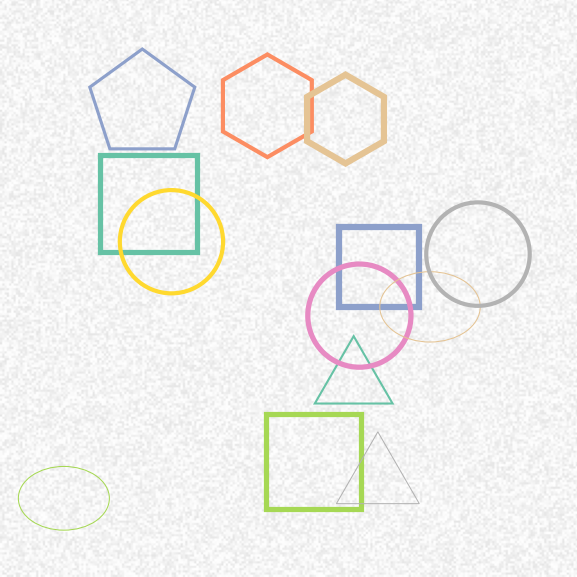[{"shape": "square", "thickness": 2.5, "radius": 0.42, "center": [0.257, 0.646]}, {"shape": "triangle", "thickness": 1, "radius": 0.39, "center": [0.612, 0.339]}, {"shape": "hexagon", "thickness": 2, "radius": 0.44, "center": [0.463, 0.816]}, {"shape": "square", "thickness": 3, "radius": 0.35, "center": [0.657, 0.537]}, {"shape": "pentagon", "thickness": 1.5, "radius": 0.48, "center": [0.246, 0.819]}, {"shape": "circle", "thickness": 2.5, "radius": 0.45, "center": [0.622, 0.453]}, {"shape": "square", "thickness": 2.5, "radius": 0.41, "center": [0.543, 0.2]}, {"shape": "oval", "thickness": 0.5, "radius": 0.39, "center": [0.111, 0.136]}, {"shape": "circle", "thickness": 2, "radius": 0.45, "center": [0.297, 0.581]}, {"shape": "oval", "thickness": 0.5, "radius": 0.43, "center": [0.745, 0.468]}, {"shape": "hexagon", "thickness": 3, "radius": 0.38, "center": [0.598, 0.793]}, {"shape": "circle", "thickness": 2, "radius": 0.45, "center": [0.828, 0.559]}, {"shape": "triangle", "thickness": 0.5, "radius": 0.41, "center": [0.654, 0.168]}]